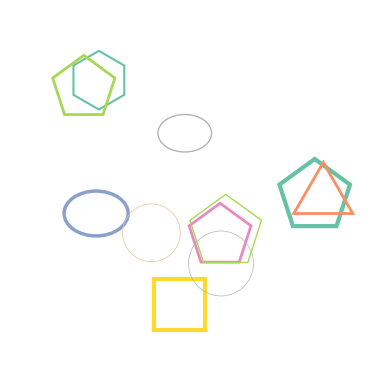[{"shape": "pentagon", "thickness": 3, "radius": 0.48, "center": [0.817, 0.491]}, {"shape": "hexagon", "thickness": 1.5, "radius": 0.38, "center": [0.257, 0.792]}, {"shape": "triangle", "thickness": 2, "radius": 0.44, "center": [0.84, 0.49]}, {"shape": "oval", "thickness": 2.5, "radius": 0.42, "center": [0.25, 0.445]}, {"shape": "pentagon", "thickness": 2, "radius": 0.42, "center": [0.572, 0.387]}, {"shape": "pentagon", "thickness": 1, "radius": 0.49, "center": [0.586, 0.397]}, {"shape": "pentagon", "thickness": 2, "radius": 0.42, "center": [0.218, 0.771]}, {"shape": "square", "thickness": 3, "radius": 0.33, "center": [0.466, 0.209]}, {"shape": "circle", "thickness": 0.5, "radius": 0.38, "center": [0.393, 0.395]}, {"shape": "circle", "thickness": 0.5, "radius": 0.42, "center": [0.574, 0.316]}, {"shape": "oval", "thickness": 1, "radius": 0.35, "center": [0.48, 0.654]}]